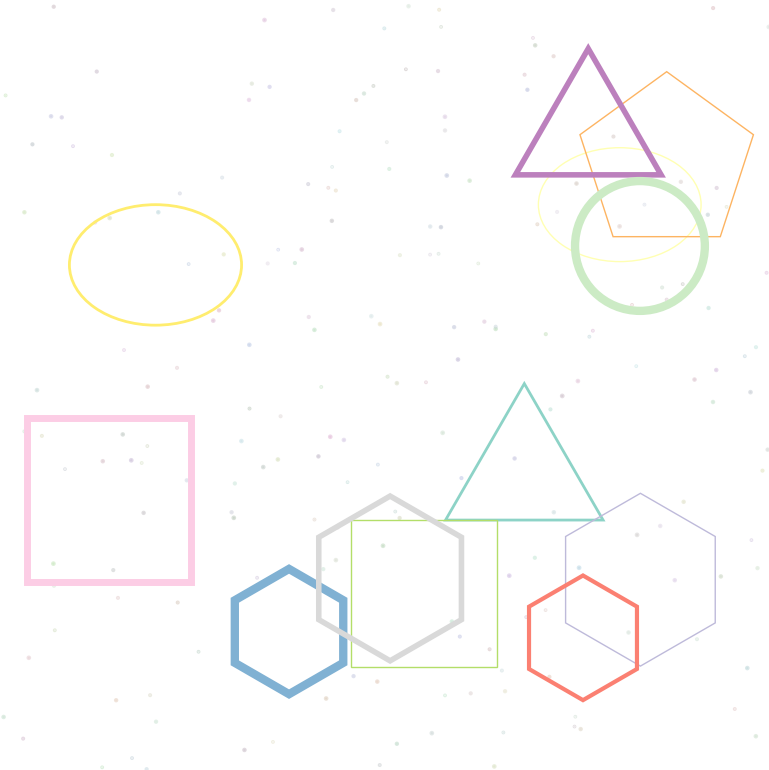[{"shape": "triangle", "thickness": 1, "radius": 0.59, "center": [0.681, 0.384]}, {"shape": "oval", "thickness": 0.5, "radius": 0.53, "center": [0.805, 0.734]}, {"shape": "hexagon", "thickness": 0.5, "radius": 0.56, "center": [0.832, 0.247]}, {"shape": "hexagon", "thickness": 1.5, "radius": 0.4, "center": [0.757, 0.172]}, {"shape": "hexagon", "thickness": 3, "radius": 0.41, "center": [0.375, 0.18]}, {"shape": "pentagon", "thickness": 0.5, "radius": 0.59, "center": [0.866, 0.788]}, {"shape": "square", "thickness": 0.5, "radius": 0.48, "center": [0.551, 0.23]}, {"shape": "square", "thickness": 2.5, "radius": 0.53, "center": [0.141, 0.351]}, {"shape": "hexagon", "thickness": 2, "radius": 0.53, "center": [0.507, 0.249]}, {"shape": "triangle", "thickness": 2, "radius": 0.55, "center": [0.764, 0.828]}, {"shape": "circle", "thickness": 3, "radius": 0.42, "center": [0.831, 0.681]}, {"shape": "oval", "thickness": 1, "radius": 0.56, "center": [0.202, 0.656]}]